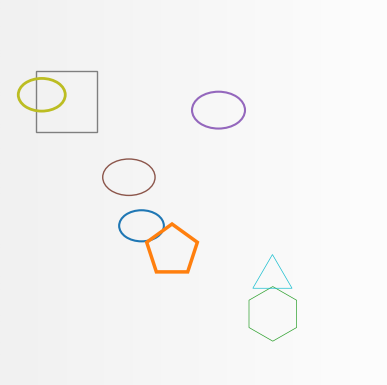[{"shape": "oval", "thickness": 1.5, "radius": 0.29, "center": [0.365, 0.414]}, {"shape": "pentagon", "thickness": 2.5, "radius": 0.34, "center": [0.444, 0.349]}, {"shape": "hexagon", "thickness": 0.5, "radius": 0.35, "center": [0.704, 0.185]}, {"shape": "oval", "thickness": 1.5, "radius": 0.34, "center": [0.564, 0.714]}, {"shape": "oval", "thickness": 1, "radius": 0.34, "center": [0.333, 0.54]}, {"shape": "square", "thickness": 1, "radius": 0.39, "center": [0.171, 0.737]}, {"shape": "oval", "thickness": 2, "radius": 0.3, "center": [0.108, 0.754]}, {"shape": "triangle", "thickness": 0.5, "radius": 0.29, "center": [0.703, 0.281]}]